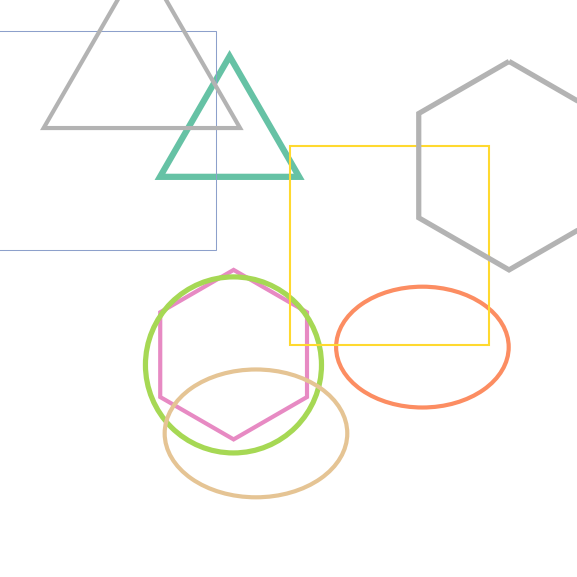[{"shape": "triangle", "thickness": 3, "radius": 0.7, "center": [0.398, 0.763]}, {"shape": "oval", "thickness": 2, "radius": 0.75, "center": [0.731, 0.398]}, {"shape": "square", "thickness": 0.5, "radius": 0.95, "center": [0.184, 0.756]}, {"shape": "hexagon", "thickness": 2, "radius": 0.73, "center": [0.405, 0.385]}, {"shape": "circle", "thickness": 2.5, "radius": 0.76, "center": [0.404, 0.367]}, {"shape": "square", "thickness": 1, "radius": 0.86, "center": [0.674, 0.575]}, {"shape": "oval", "thickness": 2, "radius": 0.79, "center": [0.443, 0.249]}, {"shape": "triangle", "thickness": 2, "radius": 0.98, "center": [0.246, 0.876]}, {"shape": "hexagon", "thickness": 2.5, "radius": 0.9, "center": [0.881, 0.712]}]